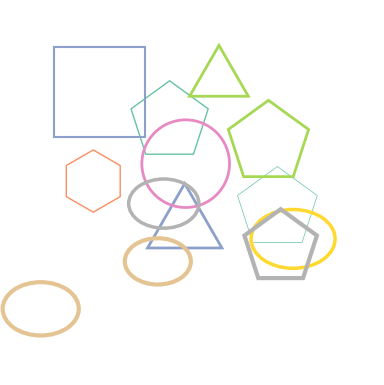[{"shape": "pentagon", "thickness": 1, "radius": 0.53, "center": [0.441, 0.685]}, {"shape": "pentagon", "thickness": 0.5, "radius": 0.54, "center": [0.72, 0.458]}, {"shape": "hexagon", "thickness": 1, "radius": 0.4, "center": [0.242, 0.53]}, {"shape": "triangle", "thickness": 2, "radius": 0.56, "center": [0.48, 0.412]}, {"shape": "square", "thickness": 1.5, "radius": 0.59, "center": [0.258, 0.761]}, {"shape": "circle", "thickness": 2, "radius": 0.57, "center": [0.482, 0.575]}, {"shape": "pentagon", "thickness": 2, "radius": 0.55, "center": [0.697, 0.63]}, {"shape": "triangle", "thickness": 2, "radius": 0.44, "center": [0.569, 0.794]}, {"shape": "oval", "thickness": 2.5, "radius": 0.55, "center": [0.761, 0.379]}, {"shape": "oval", "thickness": 3, "radius": 0.49, "center": [0.106, 0.198]}, {"shape": "oval", "thickness": 3, "radius": 0.43, "center": [0.41, 0.321]}, {"shape": "pentagon", "thickness": 3, "radius": 0.49, "center": [0.729, 0.358]}, {"shape": "oval", "thickness": 2.5, "radius": 0.46, "center": [0.425, 0.471]}]